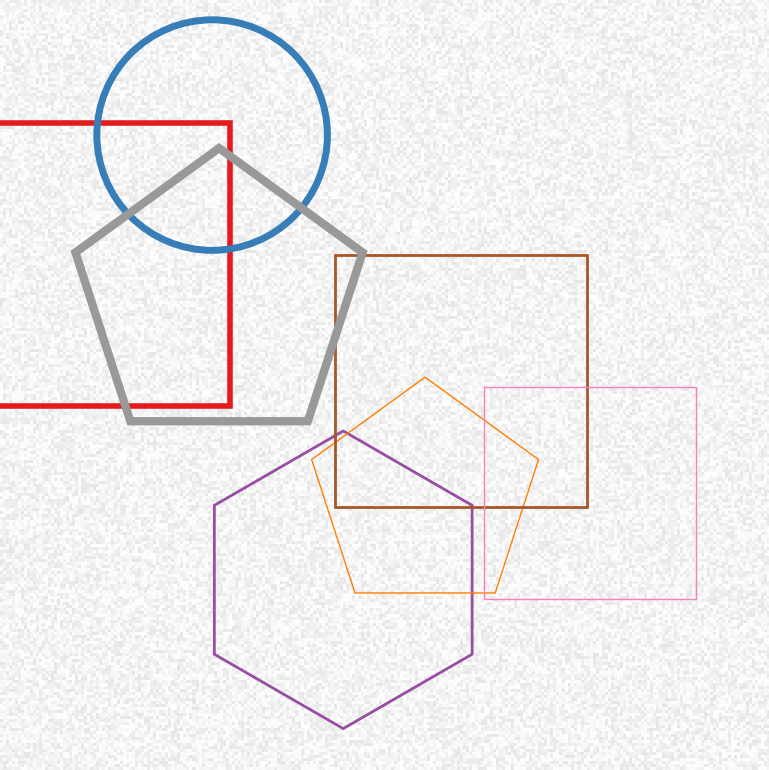[{"shape": "square", "thickness": 2, "radius": 0.92, "center": [0.115, 0.656]}, {"shape": "circle", "thickness": 2.5, "radius": 0.75, "center": [0.276, 0.825]}, {"shape": "hexagon", "thickness": 1, "radius": 0.97, "center": [0.446, 0.247]}, {"shape": "pentagon", "thickness": 0.5, "radius": 0.77, "center": [0.552, 0.355]}, {"shape": "square", "thickness": 1, "radius": 0.82, "center": [0.599, 0.505]}, {"shape": "square", "thickness": 0.5, "radius": 0.69, "center": [0.766, 0.359]}, {"shape": "pentagon", "thickness": 3, "radius": 0.98, "center": [0.285, 0.612]}]